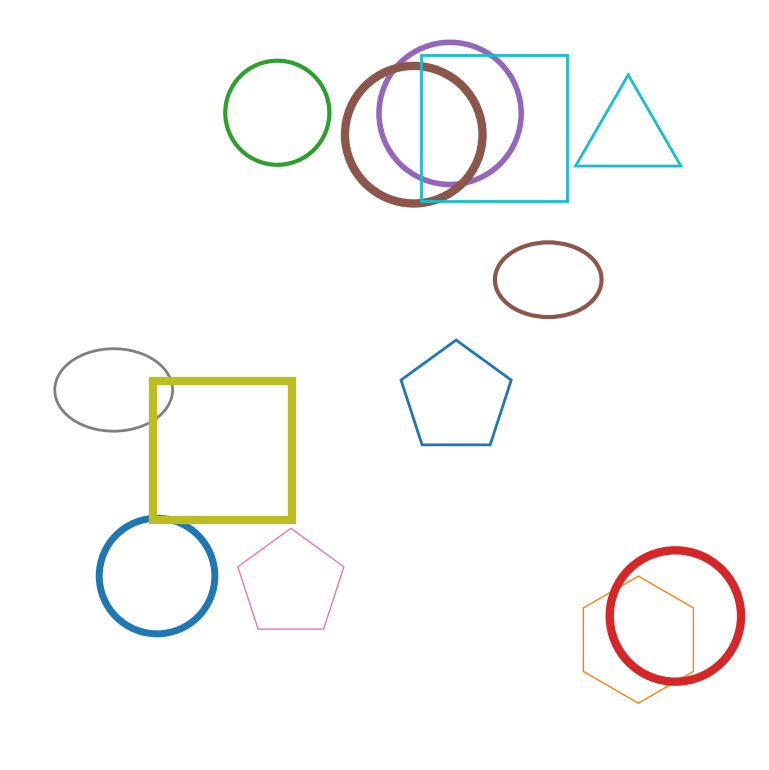[{"shape": "circle", "thickness": 2.5, "radius": 0.38, "center": [0.204, 0.252]}, {"shape": "pentagon", "thickness": 1, "radius": 0.38, "center": [0.592, 0.483]}, {"shape": "hexagon", "thickness": 0.5, "radius": 0.41, "center": [0.829, 0.169]}, {"shape": "circle", "thickness": 1.5, "radius": 0.34, "center": [0.36, 0.854]}, {"shape": "circle", "thickness": 3, "radius": 0.43, "center": [0.877, 0.2]}, {"shape": "circle", "thickness": 2, "radius": 0.46, "center": [0.585, 0.853]}, {"shape": "circle", "thickness": 3, "radius": 0.45, "center": [0.537, 0.825]}, {"shape": "oval", "thickness": 1.5, "radius": 0.35, "center": [0.712, 0.637]}, {"shape": "pentagon", "thickness": 0.5, "radius": 0.36, "center": [0.378, 0.242]}, {"shape": "oval", "thickness": 1, "radius": 0.38, "center": [0.148, 0.494]}, {"shape": "square", "thickness": 3, "radius": 0.45, "center": [0.289, 0.415]}, {"shape": "triangle", "thickness": 1, "radius": 0.39, "center": [0.816, 0.824]}, {"shape": "square", "thickness": 1, "radius": 0.47, "center": [0.641, 0.833]}]